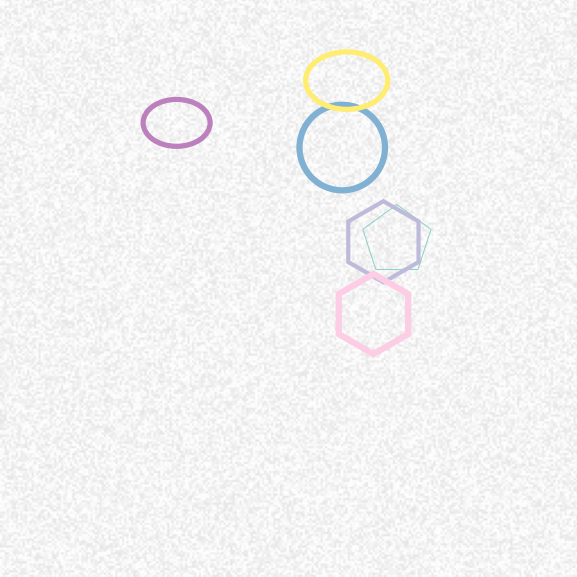[{"shape": "pentagon", "thickness": 0.5, "radius": 0.31, "center": [0.687, 0.583]}, {"shape": "hexagon", "thickness": 2, "radius": 0.35, "center": [0.664, 0.581]}, {"shape": "circle", "thickness": 3, "radius": 0.37, "center": [0.593, 0.744]}, {"shape": "hexagon", "thickness": 3, "radius": 0.35, "center": [0.647, 0.455]}, {"shape": "oval", "thickness": 2.5, "radius": 0.29, "center": [0.306, 0.786]}, {"shape": "oval", "thickness": 2.5, "radius": 0.36, "center": [0.6, 0.86]}]